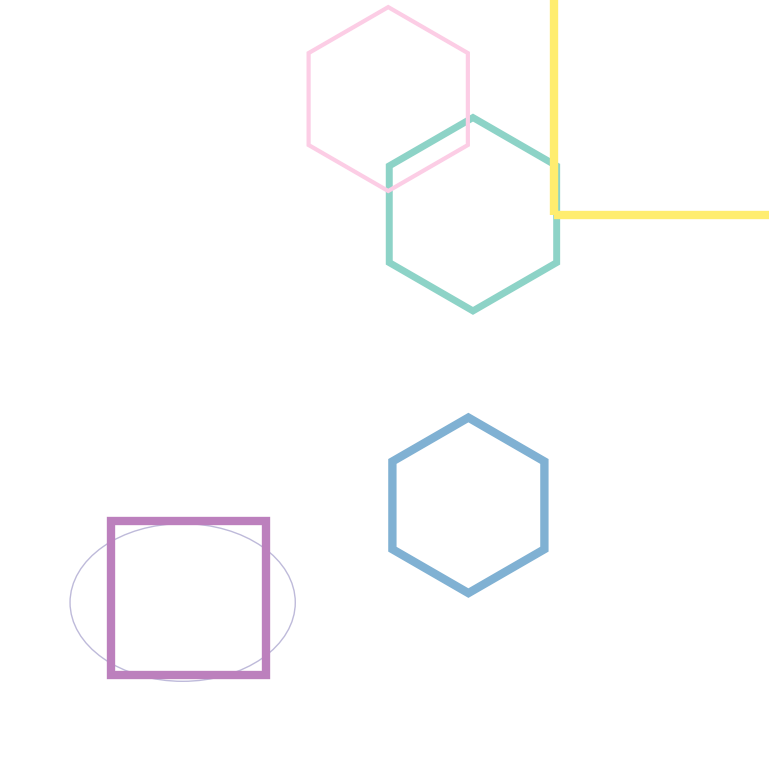[{"shape": "hexagon", "thickness": 2.5, "radius": 0.63, "center": [0.614, 0.722]}, {"shape": "oval", "thickness": 0.5, "radius": 0.73, "center": [0.237, 0.218]}, {"shape": "hexagon", "thickness": 3, "radius": 0.57, "center": [0.608, 0.344]}, {"shape": "hexagon", "thickness": 1.5, "radius": 0.6, "center": [0.504, 0.871]}, {"shape": "square", "thickness": 3, "radius": 0.5, "center": [0.245, 0.223]}, {"shape": "square", "thickness": 3, "radius": 0.71, "center": [0.861, 0.861]}]